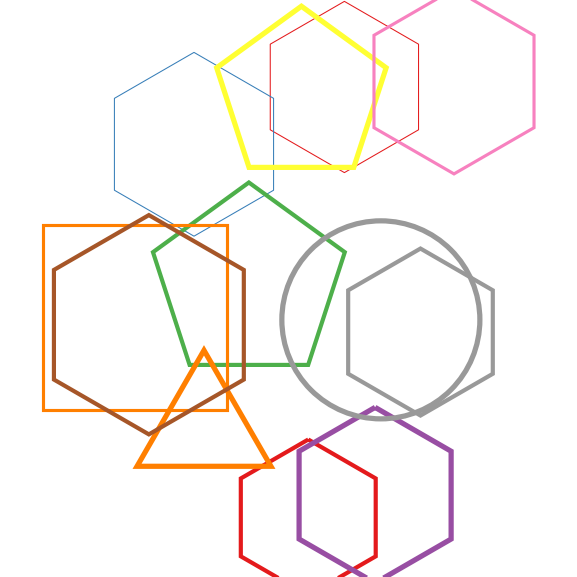[{"shape": "hexagon", "thickness": 0.5, "radius": 0.74, "center": [0.596, 0.848]}, {"shape": "hexagon", "thickness": 2, "radius": 0.67, "center": [0.534, 0.103]}, {"shape": "hexagon", "thickness": 0.5, "radius": 0.8, "center": [0.336, 0.749]}, {"shape": "pentagon", "thickness": 2, "radius": 0.87, "center": [0.431, 0.509]}, {"shape": "hexagon", "thickness": 2.5, "radius": 0.76, "center": [0.65, 0.142]}, {"shape": "triangle", "thickness": 2.5, "radius": 0.67, "center": [0.353, 0.259]}, {"shape": "square", "thickness": 1.5, "radius": 0.8, "center": [0.234, 0.449]}, {"shape": "pentagon", "thickness": 2.5, "radius": 0.77, "center": [0.522, 0.834]}, {"shape": "hexagon", "thickness": 2, "radius": 0.95, "center": [0.258, 0.437]}, {"shape": "hexagon", "thickness": 1.5, "radius": 0.8, "center": [0.786, 0.858]}, {"shape": "hexagon", "thickness": 2, "radius": 0.72, "center": [0.728, 0.424]}, {"shape": "circle", "thickness": 2.5, "radius": 0.86, "center": [0.66, 0.445]}]